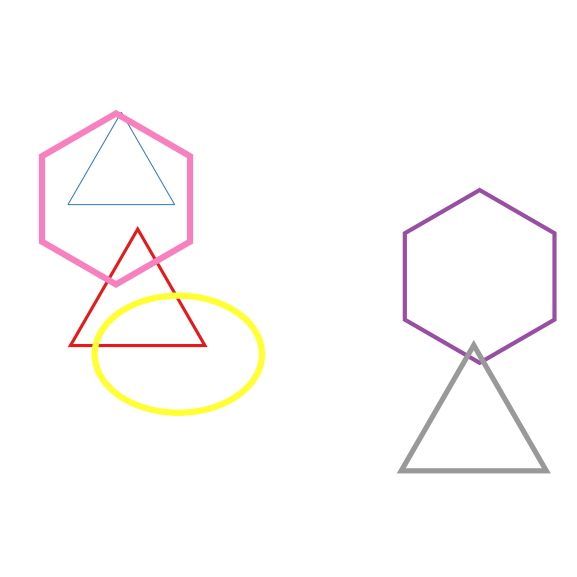[{"shape": "triangle", "thickness": 1.5, "radius": 0.67, "center": [0.238, 0.468]}, {"shape": "triangle", "thickness": 0.5, "radius": 0.53, "center": [0.21, 0.698]}, {"shape": "hexagon", "thickness": 2, "radius": 0.75, "center": [0.831, 0.52]}, {"shape": "oval", "thickness": 3, "radius": 0.72, "center": [0.309, 0.386]}, {"shape": "hexagon", "thickness": 3, "radius": 0.74, "center": [0.201, 0.655]}, {"shape": "triangle", "thickness": 2.5, "radius": 0.73, "center": [0.82, 0.256]}]